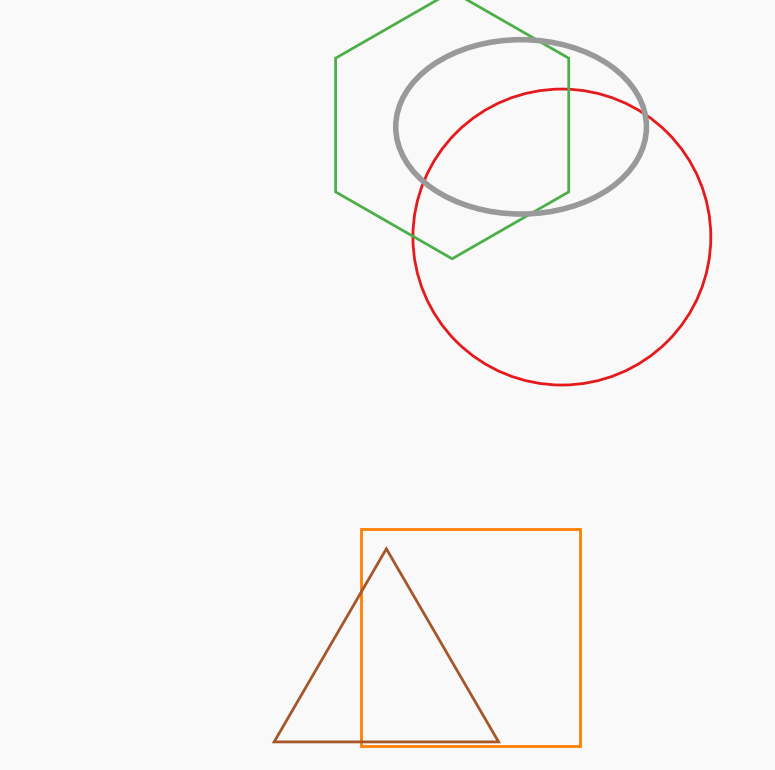[{"shape": "circle", "thickness": 1, "radius": 0.96, "center": [0.725, 0.692]}, {"shape": "hexagon", "thickness": 1, "radius": 0.87, "center": [0.583, 0.838]}, {"shape": "square", "thickness": 1, "radius": 0.71, "center": [0.607, 0.172]}, {"shape": "triangle", "thickness": 1, "radius": 0.84, "center": [0.499, 0.12]}, {"shape": "oval", "thickness": 2, "radius": 0.81, "center": [0.672, 0.835]}]